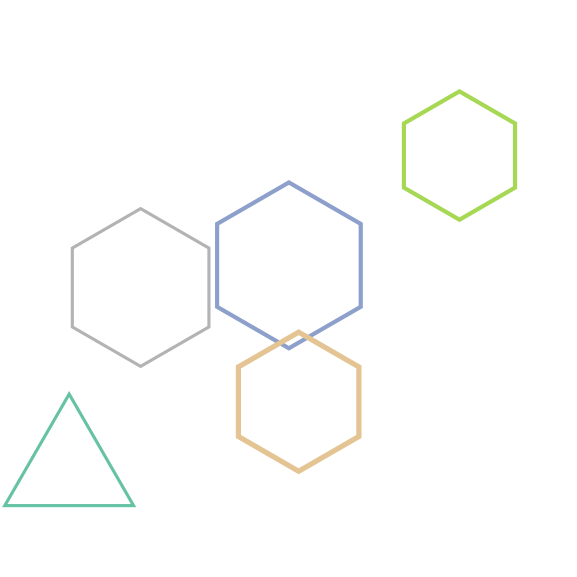[{"shape": "triangle", "thickness": 1.5, "radius": 0.64, "center": [0.12, 0.188]}, {"shape": "hexagon", "thickness": 2, "radius": 0.72, "center": [0.5, 0.54]}, {"shape": "hexagon", "thickness": 2, "radius": 0.56, "center": [0.796, 0.73]}, {"shape": "hexagon", "thickness": 2.5, "radius": 0.6, "center": [0.517, 0.304]}, {"shape": "hexagon", "thickness": 1.5, "radius": 0.68, "center": [0.244, 0.501]}]